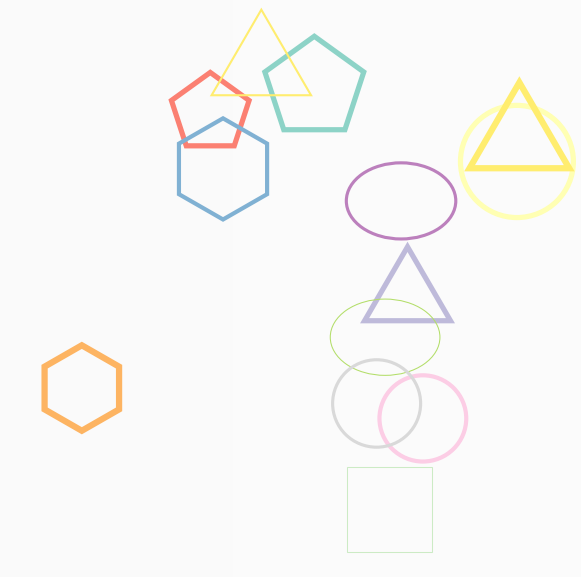[{"shape": "pentagon", "thickness": 2.5, "radius": 0.45, "center": [0.541, 0.847]}, {"shape": "circle", "thickness": 2.5, "radius": 0.49, "center": [0.889, 0.72]}, {"shape": "triangle", "thickness": 2.5, "radius": 0.43, "center": [0.701, 0.486]}, {"shape": "pentagon", "thickness": 2.5, "radius": 0.35, "center": [0.362, 0.803]}, {"shape": "hexagon", "thickness": 2, "radius": 0.44, "center": [0.384, 0.707]}, {"shape": "hexagon", "thickness": 3, "radius": 0.37, "center": [0.141, 0.327]}, {"shape": "oval", "thickness": 0.5, "radius": 0.47, "center": [0.663, 0.415]}, {"shape": "circle", "thickness": 2, "radius": 0.37, "center": [0.727, 0.275]}, {"shape": "circle", "thickness": 1.5, "radius": 0.38, "center": [0.648, 0.3]}, {"shape": "oval", "thickness": 1.5, "radius": 0.47, "center": [0.69, 0.651]}, {"shape": "square", "thickness": 0.5, "radius": 0.37, "center": [0.671, 0.117]}, {"shape": "triangle", "thickness": 1, "radius": 0.49, "center": [0.45, 0.884]}, {"shape": "triangle", "thickness": 3, "radius": 0.49, "center": [0.894, 0.757]}]